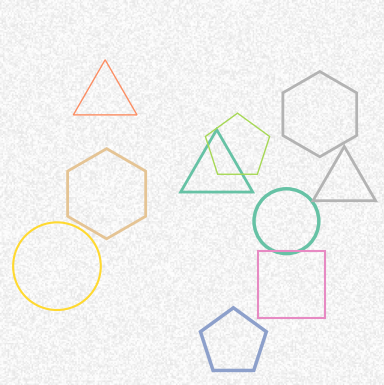[{"shape": "triangle", "thickness": 2, "radius": 0.54, "center": [0.563, 0.555]}, {"shape": "circle", "thickness": 2.5, "radius": 0.42, "center": [0.744, 0.426]}, {"shape": "triangle", "thickness": 1, "radius": 0.48, "center": [0.273, 0.749]}, {"shape": "pentagon", "thickness": 2.5, "radius": 0.45, "center": [0.606, 0.111]}, {"shape": "square", "thickness": 1.5, "radius": 0.43, "center": [0.757, 0.261]}, {"shape": "pentagon", "thickness": 1, "radius": 0.44, "center": [0.617, 0.618]}, {"shape": "circle", "thickness": 1.5, "radius": 0.57, "center": [0.148, 0.309]}, {"shape": "hexagon", "thickness": 2, "radius": 0.59, "center": [0.277, 0.497]}, {"shape": "triangle", "thickness": 2, "radius": 0.47, "center": [0.894, 0.526]}, {"shape": "hexagon", "thickness": 2, "radius": 0.55, "center": [0.831, 0.704]}]